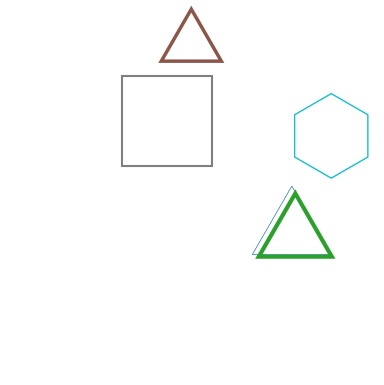[{"shape": "triangle", "thickness": 0.5, "radius": 0.59, "center": [0.758, 0.398]}, {"shape": "triangle", "thickness": 3, "radius": 0.55, "center": [0.767, 0.388]}, {"shape": "triangle", "thickness": 2.5, "radius": 0.45, "center": [0.497, 0.886]}, {"shape": "square", "thickness": 1.5, "radius": 0.59, "center": [0.433, 0.685]}, {"shape": "hexagon", "thickness": 1, "radius": 0.55, "center": [0.86, 0.647]}]